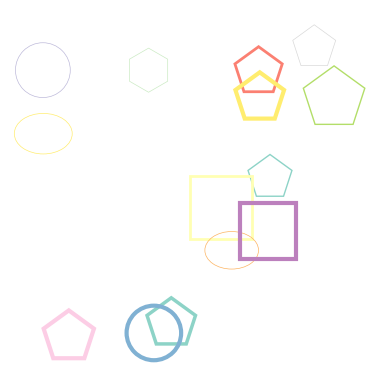[{"shape": "pentagon", "thickness": 2.5, "radius": 0.33, "center": [0.445, 0.16]}, {"shape": "pentagon", "thickness": 1, "radius": 0.3, "center": [0.701, 0.539]}, {"shape": "square", "thickness": 2, "radius": 0.41, "center": [0.574, 0.461]}, {"shape": "circle", "thickness": 0.5, "radius": 0.36, "center": [0.111, 0.818]}, {"shape": "pentagon", "thickness": 2, "radius": 0.32, "center": [0.672, 0.814]}, {"shape": "circle", "thickness": 3, "radius": 0.35, "center": [0.4, 0.135]}, {"shape": "oval", "thickness": 0.5, "radius": 0.35, "center": [0.602, 0.35]}, {"shape": "pentagon", "thickness": 1, "radius": 0.42, "center": [0.868, 0.745]}, {"shape": "pentagon", "thickness": 3, "radius": 0.34, "center": [0.179, 0.125]}, {"shape": "pentagon", "thickness": 0.5, "radius": 0.29, "center": [0.816, 0.877]}, {"shape": "square", "thickness": 3, "radius": 0.36, "center": [0.696, 0.401]}, {"shape": "hexagon", "thickness": 0.5, "radius": 0.29, "center": [0.386, 0.818]}, {"shape": "pentagon", "thickness": 3, "radius": 0.33, "center": [0.675, 0.746]}, {"shape": "oval", "thickness": 0.5, "radius": 0.38, "center": [0.112, 0.653]}]